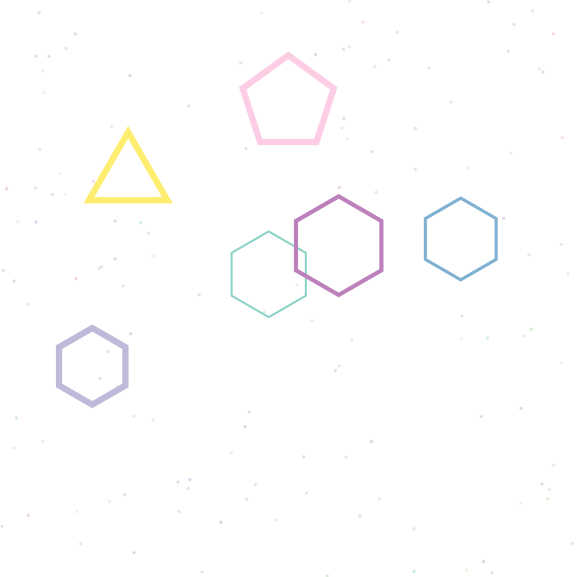[{"shape": "hexagon", "thickness": 1, "radius": 0.37, "center": [0.465, 0.524]}, {"shape": "hexagon", "thickness": 3, "radius": 0.33, "center": [0.16, 0.365]}, {"shape": "hexagon", "thickness": 1.5, "radius": 0.35, "center": [0.798, 0.585]}, {"shape": "pentagon", "thickness": 3, "radius": 0.42, "center": [0.499, 0.82]}, {"shape": "hexagon", "thickness": 2, "radius": 0.43, "center": [0.586, 0.574]}, {"shape": "triangle", "thickness": 3, "radius": 0.39, "center": [0.222, 0.692]}]